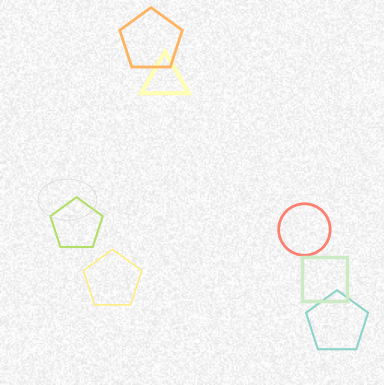[{"shape": "pentagon", "thickness": 1.5, "radius": 0.42, "center": [0.875, 0.161]}, {"shape": "triangle", "thickness": 3, "radius": 0.36, "center": [0.429, 0.794]}, {"shape": "circle", "thickness": 2, "radius": 0.33, "center": [0.791, 0.404]}, {"shape": "pentagon", "thickness": 2, "radius": 0.43, "center": [0.392, 0.895]}, {"shape": "pentagon", "thickness": 1.5, "radius": 0.36, "center": [0.199, 0.416]}, {"shape": "oval", "thickness": 0.5, "radius": 0.38, "center": [0.175, 0.481]}, {"shape": "square", "thickness": 2.5, "radius": 0.29, "center": [0.843, 0.275]}, {"shape": "pentagon", "thickness": 1, "radius": 0.4, "center": [0.293, 0.273]}]